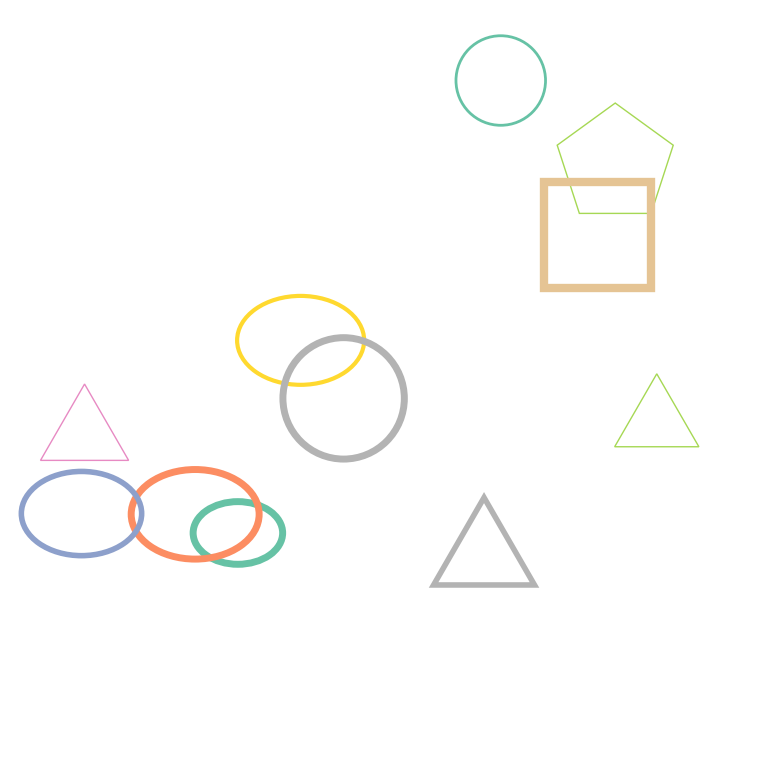[{"shape": "oval", "thickness": 2.5, "radius": 0.29, "center": [0.309, 0.308]}, {"shape": "circle", "thickness": 1, "radius": 0.29, "center": [0.65, 0.895]}, {"shape": "oval", "thickness": 2.5, "radius": 0.42, "center": [0.253, 0.332]}, {"shape": "oval", "thickness": 2, "radius": 0.39, "center": [0.106, 0.333]}, {"shape": "triangle", "thickness": 0.5, "radius": 0.33, "center": [0.11, 0.435]}, {"shape": "triangle", "thickness": 0.5, "radius": 0.32, "center": [0.853, 0.451]}, {"shape": "pentagon", "thickness": 0.5, "radius": 0.4, "center": [0.799, 0.787]}, {"shape": "oval", "thickness": 1.5, "radius": 0.41, "center": [0.39, 0.558]}, {"shape": "square", "thickness": 3, "radius": 0.35, "center": [0.776, 0.695]}, {"shape": "triangle", "thickness": 2, "radius": 0.38, "center": [0.629, 0.278]}, {"shape": "circle", "thickness": 2.5, "radius": 0.39, "center": [0.446, 0.483]}]